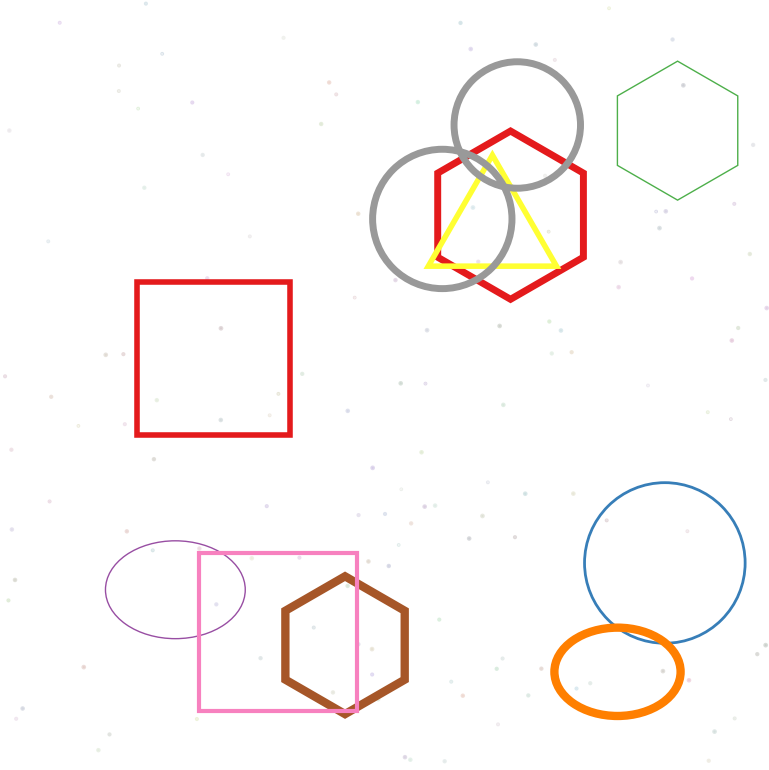[{"shape": "square", "thickness": 2, "radius": 0.5, "center": [0.277, 0.534]}, {"shape": "hexagon", "thickness": 2.5, "radius": 0.55, "center": [0.663, 0.721]}, {"shape": "circle", "thickness": 1, "radius": 0.52, "center": [0.863, 0.269]}, {"shape": "hexagon", "thickness": 0.5, "radius": 0.45, "center": [0.88, 0.83]}, {"shape": "oval", "thickness": 0.5, "radius": 0.45, "center": [0.228, 0.234]}, {"shape": "oval", "thickness": 3, "radius": 0.41, "center": [0.802, 0.128]}, {"shape": "triangle", "thickness": 2, "radius": 0.48, "center": [0.639, 0.702]}, {"shape": "hexagon", "thickness": 3, "radius": 0.45, "center": [0.448, 0.162]}, {"shape": "square", "thickness": 1.5, "radius": 0.51, "center": [0.361, 0.179]}, {"shape": "circle", "thickness": 2.5, "radius": 0.45, "center": [0.574, 0.716]}, {"shape": "circle", "thickness": 2.5, "radius": 0.41, "center": [0.672, 0.838]}]